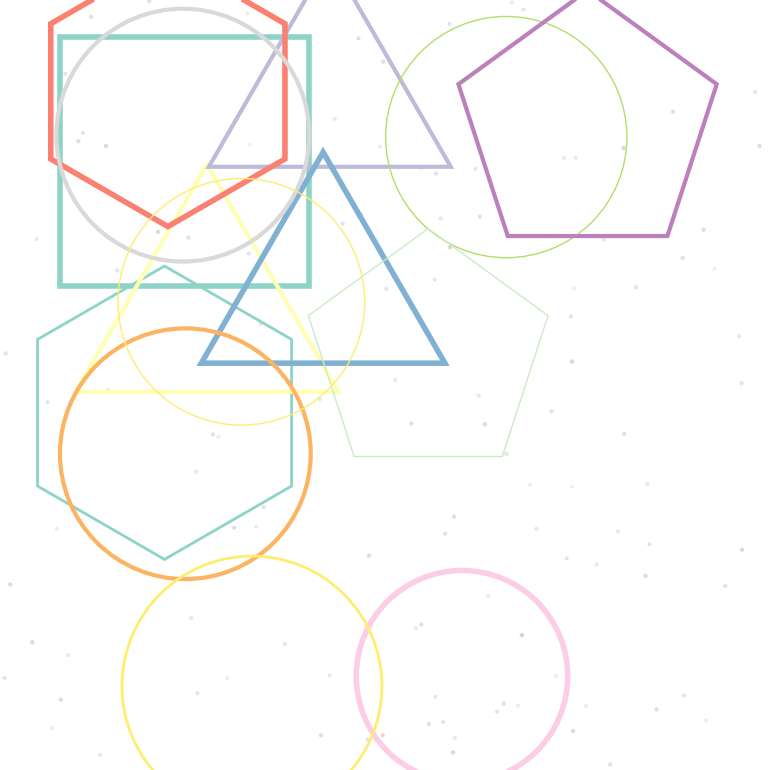[{"shape": "hexagon", "thickness": 1, "radius": 0.95, "center": [0.214, 0.464]}, {"shape": "square", "thickness": 2, "radius": 0.81, "center": [0.24, 0.79]}, {"shape": "triangle", "thickness": 1.5, "radius": 0.98, "center": [0.269, 0.59]}, {"shape": "triangle", "thickness": 1.5, "radius": 0.91, "center": [0.428, 0.874]}, {"shape": "hexagon", "thickness": 2, "radius": 0.88, "center": [0.218, 0.881]}, {"shape": "triangle", "thickness": 2, "radius": 0.91, "center": [0.42, 0.62]}, {"shape": "circle", "thickness": 1.5, "radius": 0.81, "center": [0.241, 0.411]}, {"shape": "circle", "thickness": 0.5, "radius": 0.78, "center": [0.657, 0.822]}, {"shape": "circle", "thickness": 2, "radius": 0.69, "center": [0.6, 0.122]}, {"shape": "circle", "thickness": 1.5, "radius": 0.82, "center": [0.237, 0.825]}, {"shape": "pentagon", "thickness": 1.5, "radius": 0.88, "center": [0.763, 0.836]}, {"shape": "pentagon", "thickness": 0.5, "radius": 0.82, "center": [0.556, 0.54]}, {"shape": "circle", "thickness": 1, "radius": 0.84, "center": [0.327, 0.109]}, {"shape": "circle", "thickness": 0.5, "radius": 0.8, "center": [0.313, 0.608]}]